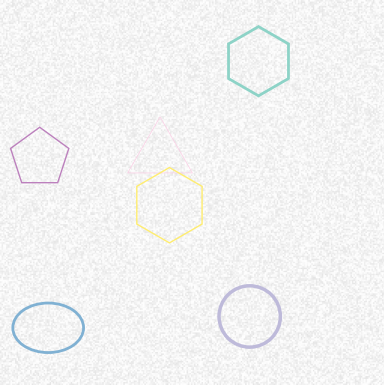[{"shape": "hexagon", "thickness": 2, "radius": 0.45, "center": [0.671, 0.841]}, {"shape": "circle", "thickness": 2.5, "radius": 0.4, "center": [0.649, 0.178]}, {"shape": "oval", "thickness": 2, "radius": 0.46, "center": [0.125, 0.149]}, {"shape": "triangle", "thickness": 0.5, "radius": 0.49, "center": [0.416, 0.599]}, {"shape": "pentagon", "thickness": 1, "radius": 0.4, "center": [0.103, 0.59]}, {"shape": "hexagon", "thickness": 1, "radius": 0.49, "center": [0.44, 0.467]}]